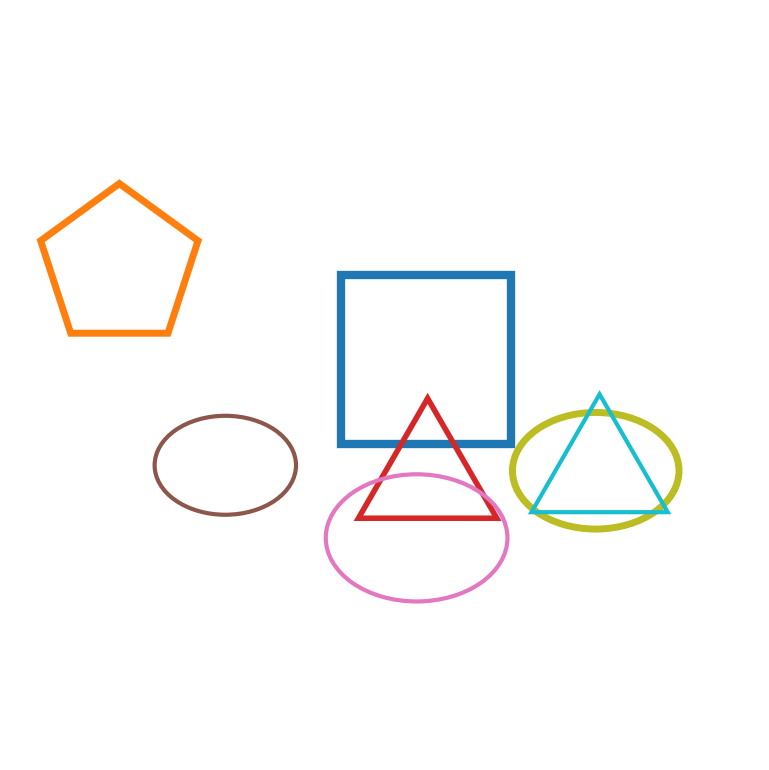[{"shape": "square", "thickness": 3, "radius": 0.55, "center": [0.553, 0.533]}, {"shape": "pentagon", "thickness": 2.5, "radius": 0.54, "center": [0.155, 0.654]}, {"shape": "triangle", "thickness": 2, "radius": 0.52, "center": [0.555, 0.379]}, {"shape": "oval", "thickness": 1.5, "radius": 0.46, "center": [0.293, 0.396]}, {"shape": "oval", "thickness": 1.5, "radius": 0.59, "center": [0.541, 0.301]}, {"shape": "oval", "thickness": 2.5, "radius": 0.54, "center": [0.774, 0.389]}, {"shape": "triangle", "thickness": 1.5, "radius": 0.51, "center": [0.779, 0.386]}]